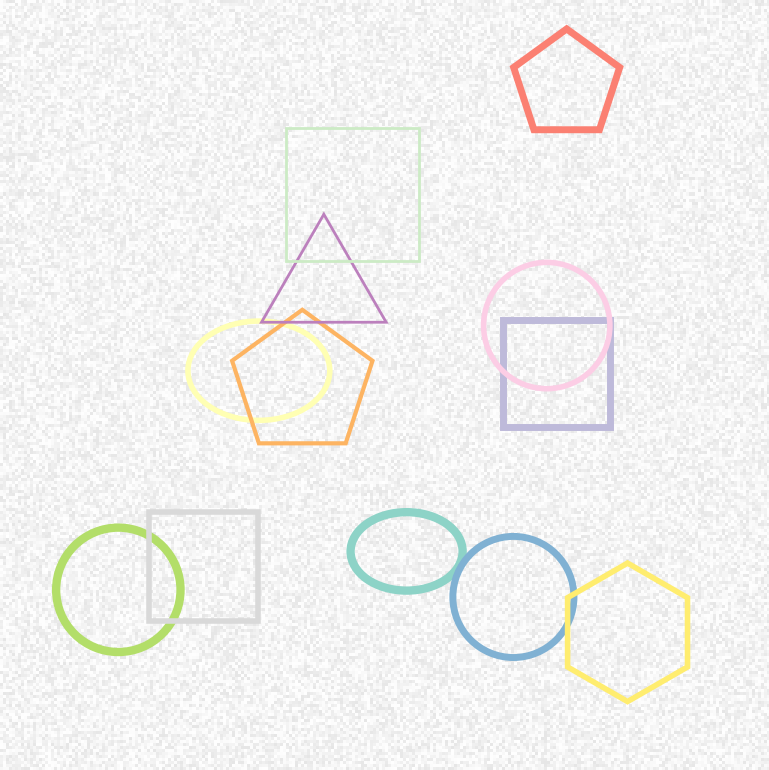[{"shape": "oval", "thickness": 3, "radius": 0.36, "center": [0.528, 0.284]}, {"shape": "oval", "thickness": 2, "radius": 0.46, "center": [0.336, 0.519]}, {"shape": "square", "thickness": 2.5, "radius": 0.35, "center": [0.723, 0.515]}, {"shape": "pentagon", "thickness": 2.5, "radius": 0.36, "center": [0.736, 0.89]}, {"shape": "circle", "thickness": 2.5, "radius": 0.39, "center": [0.667, 0.225]}, {"shape": "pentagon", "thickness": 1.5, "radius": 0.48, "center": [0.393, 0.502]}, {"shape": "circle", "thickness": 3, "radius": 0.4, "center": [0.154, 0.234]}, {"shape": "circle", "thickness": 2, "radius": 0.41, "center": [0.71, 0.577]}, {"shape": "square", "thickness": 2, "radius": 0.35, "center": [0.264, 0.265]}, {"shape": "triangle", "thickness": 1, "radius": 0.47, "center": [0.421, 0.628]}, {"shape": "square", "thickness": 1, "radius": 0.43, "center": [0.457, 0.748]}, {"shape": "hexagon", "thickness": 2, "radius": 0.45, "center": [0.815, 0.179]}]